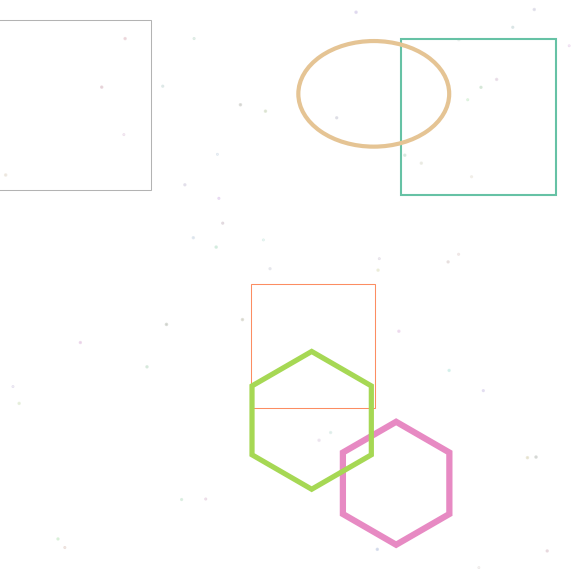[{"shape": "square", "thickness": 1, "radius": 0.67, "center": [0.829, 0.797]}, {"shape": "square", "thickness": 0.5, "radius": 0.54, "center": [0.541, 0.4]}, {"shape": "hexagon", "thickness": 3, "radius": 0.53, "center": [0.686, 0.162]}, {"shape": "hexagon", "thickness": 2.5, "radius": 0.6, "center": [0.54, 0.271]}, {"shape": "oval", "thickness": 2, "radius": 0.65, "center": [0.647, 0.837]}, {"shape": "square", "thickness": 0.5, "radius": 0.73, "center": [0.115, 0.818]}]